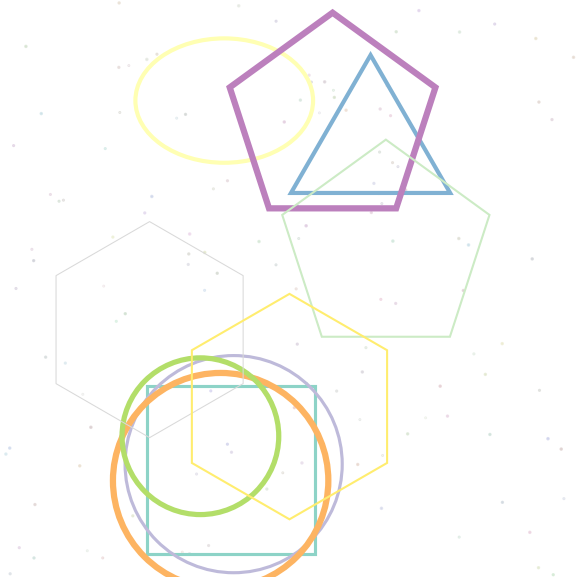[{"shape": "square", "thickness": 1.5, "radius": 0.73, "center": [0.4, 0.185]}, {"shape": "oval", "thickness": 2, "radius": 0.77, "center": [0.388, 0.825]}, {"shape": "circle", "thickness": 1.5, "radius": 0.94, "center": [0.405, 0.195]}, {"shape": "triangle", "thickness": 2, "radius": 0.8, "center": [0.642, 0.745]}, {"shape": "circle", "thickness": 3, "radius": 0.93, "center": [0.382, 0.167]}, {"shape": "circle", "thickness": 2.5, "radius": 0.68, "center": [0.347, 0.244]}, {"shape": "hexagon", "thickness": 0.5, "radius": 0.94, "center": [0.259, 0.428]}, {"shape": "pentagon", "thickness": 3, "radius": 0.94, "center": [0.576, 0.79]}, {"shape": "pentagon", "thickness": 1, "radius": 0.94, "center": [0.668, 0.569]}, {"shape": "hexagon", "thickness": 1, "radius": 0.98, "center": [0.501, 0.295]}]